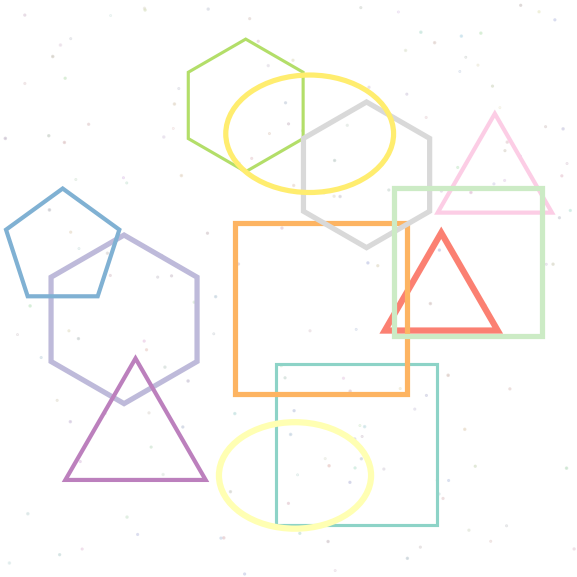[{"shape": "square", "thickness": 1.5, "radius": 0.69, "center": [0.618, 0.229]}, {"shape": "oval", "thickness": 3, "radius": 0.66, "center": [0.511, 0.176]}, {"shape": "hexagon", "thickness": 2.5, "radius": 0.73, "center": [0.215, 0.446]}, {"shape": "triangle", "thickness": 3, "radius": 0.56, "center": [0.764, 0.483]}, {"shape": "pentagon", "thickness": 2, "radius": 0.52, "center": [0.109, 0.57]}, {"shape": "square", "thickness": 2.5, "radius": 0.74, "center": [0.556, 0.465]}, {"shape": "hexagon", "thickness": 1.5, "radius": 0.57, "center": [0.425, 0.817]}, {"shape": "triangle", "thickness": 2, "radius": 0.57, "center": [0.857, 0.688]}, {"shape": "hexagon", "thickness": 2.5, "radius": 0.63, "center": [0.635, 0.696]}, {"shape": "triangle", "thickness": 2, "radius": 0.7, "center": [0.235, 0.238]}, {"shape": "square", "thickness": 2.5, "radius": 0.64, "center": [0.81, 0.546]}, {"shape": "oval", "thickness": 2.5, "radius": 0.73, "center": [0.536, 0.768]}]